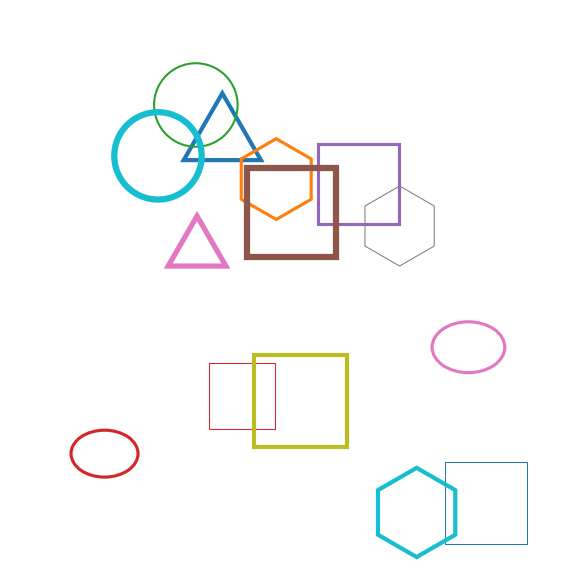[{"shape": "triangle", "thickness": 2, "radius": 0.39, "center": [0.385, 0.76]}, {"shape": "square", "thickness": 0.5, "radius": 0.35, "center": [0.841, 0.127]}, {"shape": "hexagon", "thickness": 1.5, "radius": 0.35, "center": [0.478, 0.689]}, {"shape": "circle", "thickness": 1, "radius": 0.36, "center": [0.339, 0.817]}, {"shape": "square", "thickness": 0.5, "radius": 0.29, "center": [0.418, 0.313]}, {"shape": "oval", "thickness": 1.5, "radius": 0.29, "center": [0.181, 0.214]}, {"shape": "square", "thickness": 1.5, "radius": 0.35, "center": [0.621, 0.68]}, {"shape": "square", "thickness": 3, "radius": 0.38, "center": [0.505, 0.631]}, {"shape": "triangle", "thickness": 2.5, "radius": 0.29, "center": [0.341, 0.567]}, {"shape": "oval", "thickness": 1.5, "radius": 0.31, "center": [0.811, 0.398]}, {"shape": "hexagon", "thickness": 0.5, "radius": 0.35, "center": [0.692, 0.608]}, {"shape": "square", "thickness": 2, "radius": 0.4, "center": [0.52, 0.305]}, {"shape": "hexagon", "thickness": 2, "radius": 0.39, "center": [0.721, 0.112]}, {"shape": "circle", "thickness": 3, "radius": 0.38, "center": [0.274, 0.729]}]